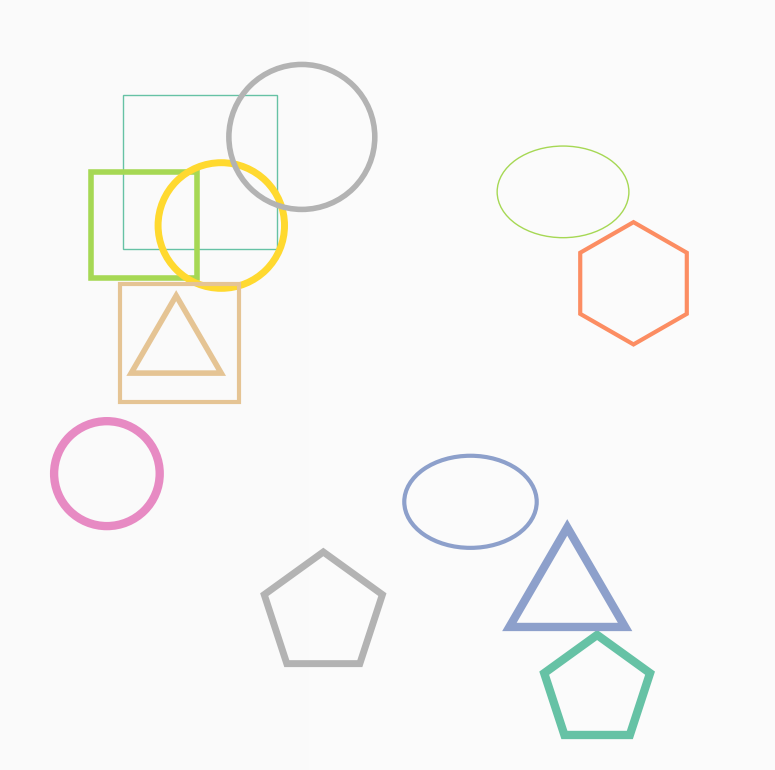[{"shape": "pentagon", "thickness": 3, "radius": 0.36, "center": [0.77, 0.104]}, {"shape": "square", "thickness": 0.5, "radius": 0.5, "center": [0.258, 0.777]}, {"shape": "hexagon", "thickness": 1.5, "radius": 0.4, "center": [0.817, 0.632]}, {"shape": "oval", "thickness": 1.5, "radius": 0.43, "center": [0.607, 0.348]}, {"shape": "triangle", "thickness": 3, "radius": 0.43, "center": [0.732, 0.229]}, {"shape": "circle", "thickness": 3, "radius": 0.34, "center": [0.138, 0.385]}, {"shape": "oval", "thickness": 0.5, "radius": 0.42, "center": [0.726, 0.751]}, {"shape": "square", "thickness": 2, "radius": 0.34, "center": [0.185, 0.708]}, {"shape": "circle", "thickness": 2.5, "radius": 0.41, "center": [0.286, 0.707]}, {"shape": "triangle", "thickness": 2, "radius": 0.34, "center": [0.227, 0.549]}, {"shape": "square", "thickness": 1.5, "radius": 0.38, "center": [0.232, 0.555]}, {"shape": "pentagon", "thickness": 2.5, "radius": 0.4, "center": [0.417, 0.203]}, {"shape": "circle", "thickness": 2, "radius": 0.47, "center": [0.389, 0.822]}]